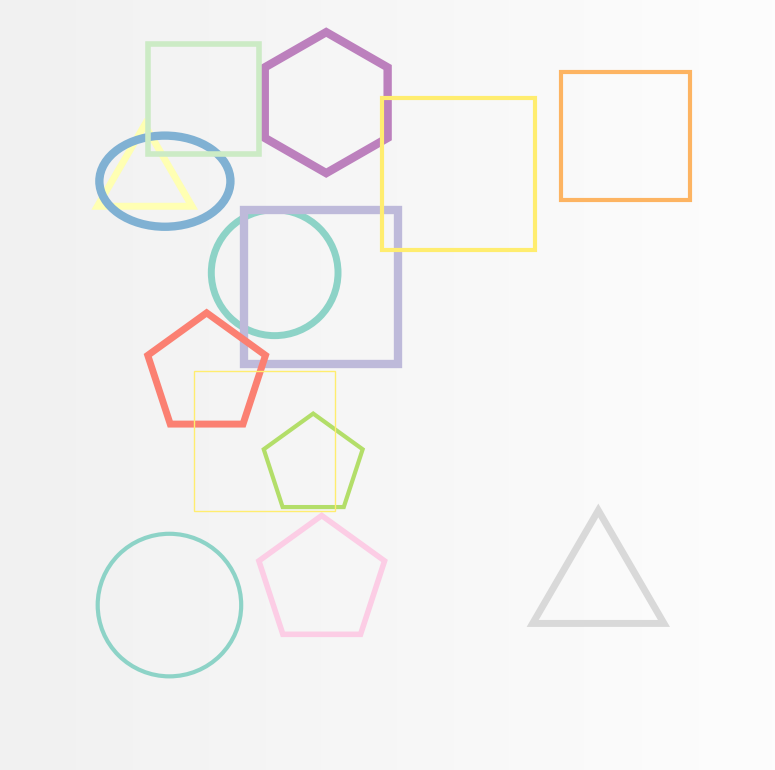[{"shape": "circle", "thickness": 1.5, "radius": 0.46, "center": [0.219, 0.214]}, {"shape": "circle", "thickness": 2.5, "radius": 0.41, "center": [0.354, 0.646]}, {"shape": "triangle", "thickness": 2.5, "radius": 0.35, "center": [0.187, 0.767]}, {"shape": "square", "thickness": 3, "radius": 0.5, "center": [0.414, 0.627]}, {"shape": "pentagon", "thickness": 2.5, "radius": 0.4, "center": [0.267, 0.514]}, {"shape": "oval", "thickness": 3, "radius": 0.42, "center": [0.213, 0.765]}, {"shape": "square", "thickness": 1.5, "radius": 0.42, "center": [0.807, 0.824]}, {"shape": "pentagon", "thickness": 1.5, "radius": 0.34, "center": [0.404, 0.396]}, {"shape": "pentagon", "thickness": 2, "radius": 0.43, "center": [0.415, 0.245]}, {"shape": "triangle", "thickness": 2.5, "radius": 0.49, "center": [0.772, 0.239]}, {"shape": "hexagon", "thickness": 3, "radius": 0.46, "center": [0.421, 0.867]}, {"shape": "square", "thickness": 2, "radius": 0.36, "center": [0.263, 0.872]}, {"shape": "square", "thickness": 1.5, "radius": 0.49, "center": [0.591, 0.774]}, {"shape": "square", "thickness": 0.5, "radius": 0.45, "center": [0.341, 0.427]}]